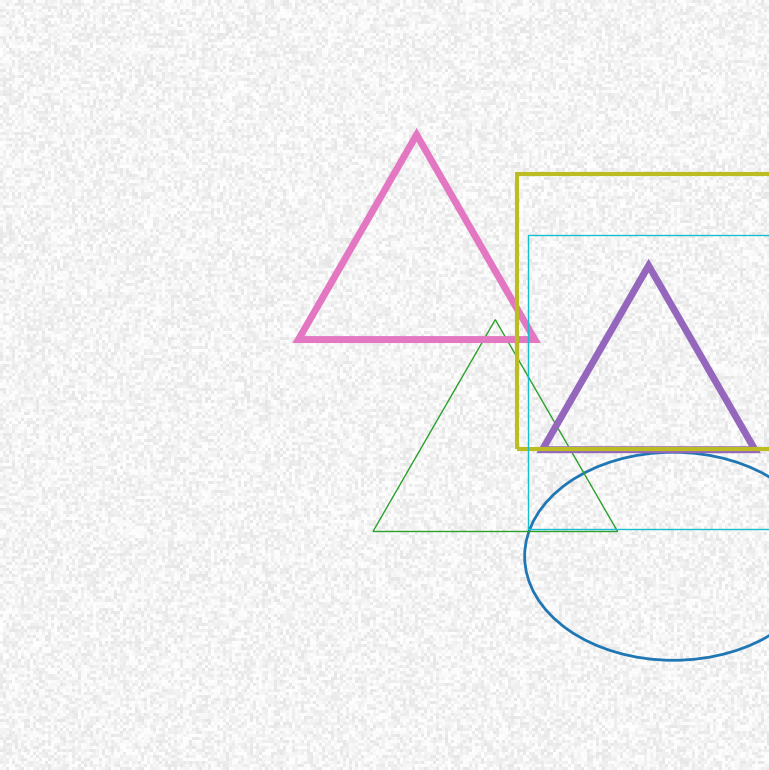[{"shape": "oval", "thickness": 1, "radius": 0.96, "center": [0.874, 0.278]}, {"shape": "triangle", "thickness": 0.5, "radius": 0.92, "center": [0.643, 0.401]}, {"shape": "triangle", "thickness": 2.5, "radius": 0.8, "center": [0.842, 0.496]}, {"shape": "triangle", "thickness": 2.5, "radius": 0.89, "center": [0.541, 0.648]}, {"shape": "square", "thickness": 1.5, "radius": 0.89, "center": [0.85, 0.596]}, {"shape": "square", "thickness": 0.5, "radius": 0.96, "center": [0.877, 0.504]}]